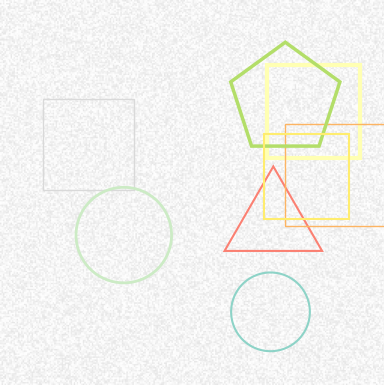[{"shape": "circle", "thickness": 1.5, "radius": 0.51, "center": [0.703, 0.19]}, {"shape": "square", "thickness": 3, "radius": 0.6, "center": [0.814, 0.71]}, {"shape": "triangle", "thickness": 1.5, "radius": 0.73, "center": [0.71, 0.421]}, {"shape": "square", "thickness": 1, "radius": 0.66, "center": [0.873, 0.546]}, {"shape": "pentagon", "thickness": 2.5, "radius": 0.75, "center": [0.741, 0.741]}, {"shape": "square", "thickness": 1, "radius": 0.59, "center": [0.229, 0.624]}, {"shape": "circle", "thickness": 2, "radius": 0.62, "center": [0.322, 0.389]}, {"shape": "square", "thickness": 1.5, "radius": 0.55, "center": [0.796, 0.542]}]